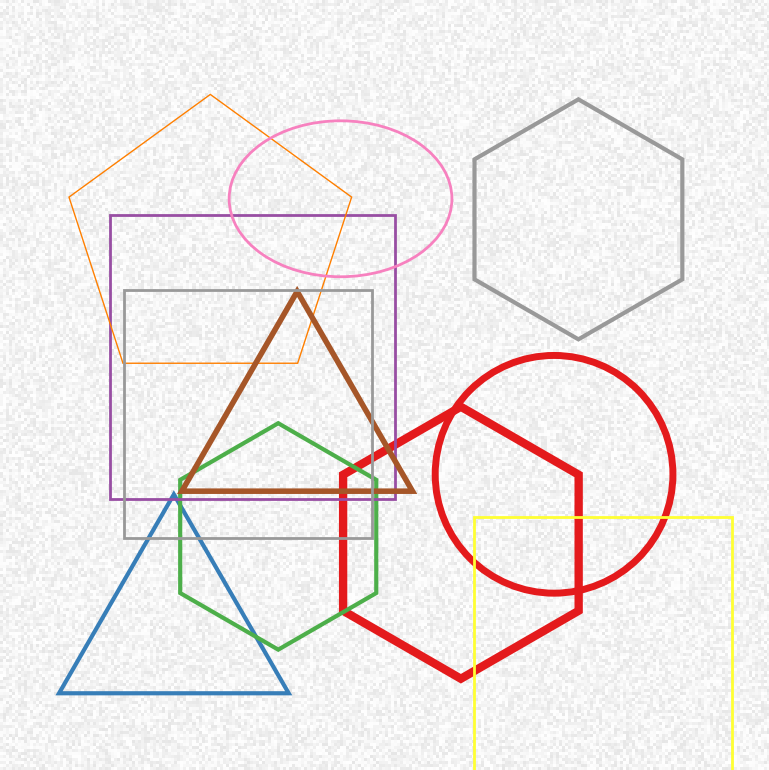[{"shape": "circle", "thickness": 2.5, "radius": 0.77, "center": [0.72, 0.384]}, {"shape": "hexagon", "thickness": 3, "radius": 0.88, "center": [0.599, 0.295]}, {"shape": "triangle", "thickness": 1.5, "radius": 0.86, "center": [0.226, 0.186]}, {"shape": "hexagon", "thickness": 1.5, "radius": 0.74, "center": [0.361, 0.303]}, {"shape": "square", "thickness": 1, "radius": 0.92, "center": [0.328, 0.536]}, {"shape": "pentagon", "thickness": 0.5, "radius": 0.96, "center": [0.273, 0.684]}, {"shape": "square", "thickness": 1, "radius": 0.84, "center": [0.783, 0.161]}, {"shape": "triangle", "thickness": 2, "radius": 0.86, "center": [0.386, 0.449]}, {"shape": "oval", "thickness": 1, "radius": 0.72, "center": [0.442, 0.742]}, {"shape": "square", "thickness": 1, "radius": 0.8, "center": [0.322, 0.463]}, {"shape": "hexagon", "thickness": 1.5, "radius": 0.78, "center": [0.751, 0.715]}]